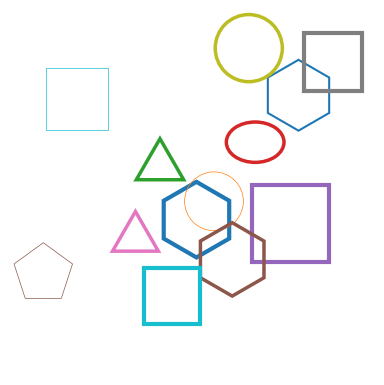[{"shape": "hexagon", "thickness": 3, "radius": 0.49, "center": [0.51, 0.429]}, {"shape": "hexagon", "thickness": 1.5, "radius": 0.46, "center": [0.775, 0.753]}, {"shape": "circle", "thickness": 0.5, "radius": 0.38, "center": [0.556, 0.477]}, {"shape": "triangle", "thickness": 2.5, "radius": 0.36, "center": [0.416, 0.569]}, {"shape": "oval", "thickness": 2.5, "radius": 0.37, "center": [0.663, 0.631]}, {"shape": "square", "thickness": 3, "radius": 0.5, "center": [0.755, 0.42]}, {"shape": "pentagon", "thickness": 0.5, "radius": 0.4, "center": [0.112, 0.29]}, {"shape": "hexagon", "thickness": 2.5, "radius": 0.48, "center": [0.603, 0.326]}, {"shape": "triangle", "thickness": 2.5, "radius": 0.34, "center": [0.352, 0.382]}, {"shape": "square", "thickness": 3, "radius": 0.37, "center": [0.865, 0.84]}, {"shape": "circle", "thickness": 2.5, "radius": 0.44, "center": [0.646, 0.875]}, {"shape": "square", "thickness": 3, "radius": 0.36, "center": [0.447, 0.232]}, {"shape": "square", "thickness": 0.5, "radius": 0.4, "center": [0.2, 0.743]}]